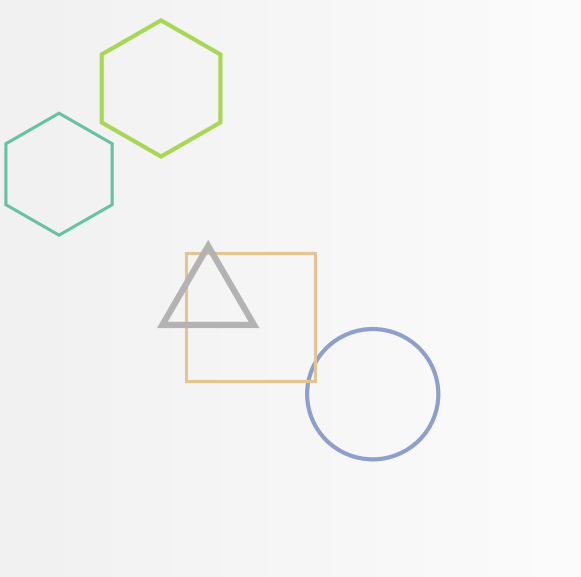[{"shape": "hexagon", "thickness": 1.5, "radius": 0.53, "center": [0.102, 0.697]}, {"shape": "circle", "thickness": 2, "radius": 0.56, "center": [0.641, 0.317]}, {"shape": "hexagon", "thickness": 2, "radius": 0.59, "center": [0.277, 0.846]}, {"shape": "square", "thickness": 1.5, "radius": 0.56, "center": [0.431, 0.451]}, {"shape": "triangle", "thickness": 3, "radius": 0.46, "center": [0.358, 0.482]}]